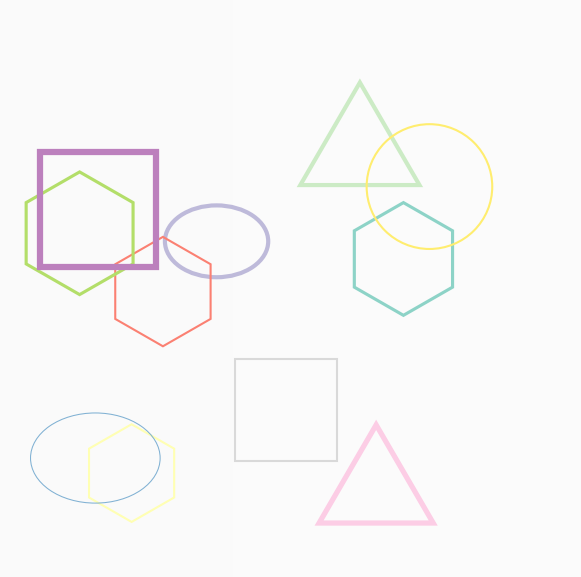[{"shape": "hexagon", "thickness": 1.5, "radius": 0.49, "center": [0.694, 0.551]}, {"shape": "hexagon", "thickness": 1, "radius": 0.42, "center": [0.226, 0.18]}, {"shape": "oval", "thickness": 2, "radius": 0.44, "center": [0.373, 0.581]}, {"shape": "hexagon", "thickness": 1, "radius": 0.47, "center": [0.28, 0.494]}, {"shape": "oval", "thickness": 0.5, "radius": 0.56, "center": [0.164, 0.206]}, {"shape": "hexagon", "thickness": 1.5, "radius": 0.53, "center": [0.137, 0.595]}, {"shape": "triangle", "thickness": 2.5, "radius": 0.57, "center": [0.647, 0.15]}, {"shape": "square", "thickness": 1, "radius": 0.44, "center": [0.492, 0.289]}, {"shape": "square", "thickness": 3, "radius": 0.5, "center": [0.169, 0.636]}, {"shape": "triangle", "thickness": 2, "radius": 0.59, "center": [0.619, 0.738]}, {"shape": "circle", "thickness": 1, "radius": 0.54, "center": [0.739, 0.676]}]